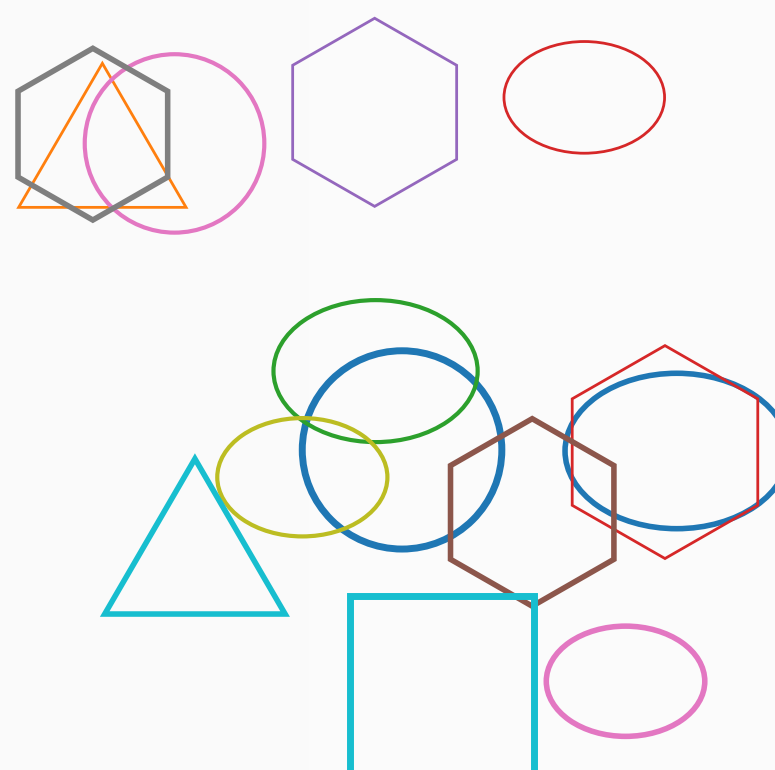[{"shape": "oval", "thickness": 2, "radius": 0.72, "center": [0.873, 0.414]}, {"shape": "circle", "thickness": 2.5, "radius": 0.64, "center": [0.519, 0.416]}, {"shape": "triangle", "thickness": 1, "radius": 0.62, "center": [0.132, 0.793]}, {"shape": "oval", "thickness": 1.5, "radius": 0.66, "center": [0.485, 0.518]}, {"shape": "oval", "thickness": 1, "radius": 0.52, "center": [0.754, 0.874]}, {"shape": "hexagon", "thickness": 1, "radius": 0.69, "center": [0.858, 0.413]}, {"shape": "hexagon", "thickness": 1, "radius": 0.61, "center": [0.483, 0.854]}, {"shape": "hexagon", "thickness": 2, "radius": 0.61, "center": [0.687, 0.334]}, {"shape": "oval", "thickness": 2, "radius": 0.51, "center": [0.807, 0.115]}, {"shape": "circle", "thickness": 1.5, "radius": 0.58, "center": [0.225, 0.814]}, {"shape": "hexagon", "thickness": 2, "radius": 0.56, "center": [0.12, 0.826]}, {"shape": "oval", "thickness": 1.5, "radius": 0.55, "center": [0.39, 0.38]}, {"shape": "triangle", "thickness": 2, "radius": 0.67, "center": [0.252, 0.27]}, {"shape": "square", "thickness": 2.5, "radius": 0.6, "center": [0.57, 0.106]}]